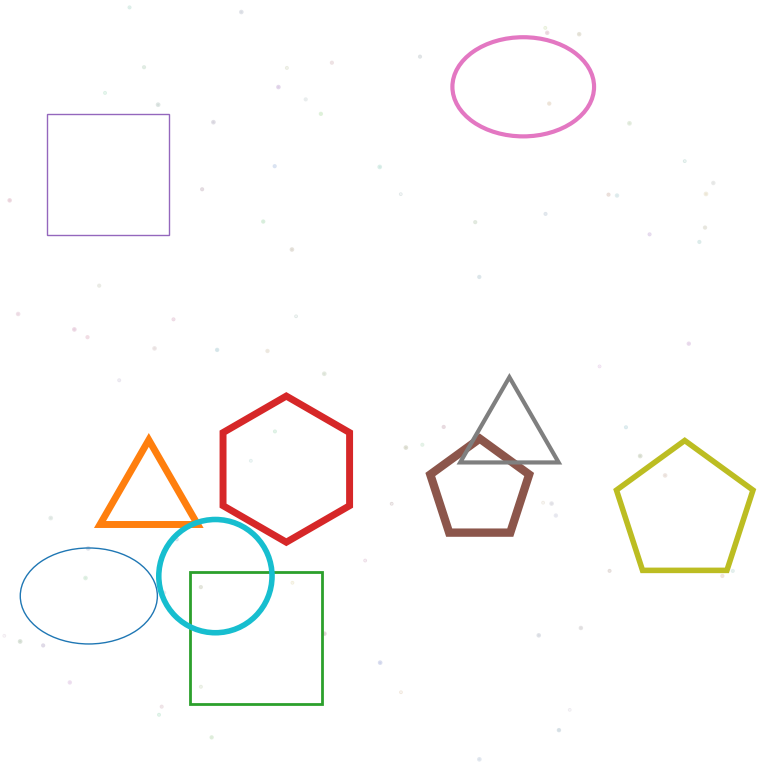[{"shape": "oval", "thickness": 0.5, "radius": 0.45, "center": [0.115, 0.226]}, {"shape": "triangle", "thickness": 2.5, "radius": 0.37, "center": [0.193, 0.355]}, {"shape": "square", "thickness": 1, "radius": 0.43, "center": [0.333, 0.172]}, {"shape": "hexagon", "thickness": 2.5, "radius": 0.47, "center": [0.372, 0.391]}, {"shape": "square", "thickness": 0.5, "radius": 0.39, "center": [0.14, 0.774]}, {"shape": "pentagon", "thickness": 3, "radius": 0.34, "center": [0.623, 0.363]}, {"shape": "oval", "thickness": 1.5, "radius": 0.46, "center": [0.68, 0.887]}, {"shape": "triangle", "thickness": 1.5, "radius": 0.37, "center": [0.662, 0.436]}, {"shape": "pentagon", "thickness": 2, "radius": 0.47, "center": [0.889, 0.335]}, {"shape": "circle", "thickness": 2, "radius": 0.37, "center": [0.28, 0.252]}]